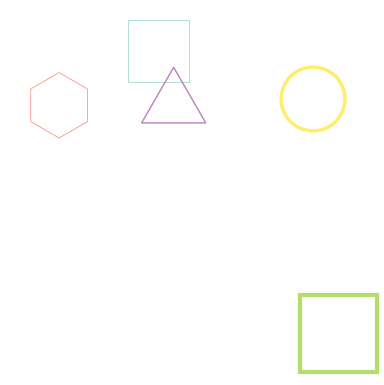[{"shape": "square", "thickness": 0.5, "radius": 0.4, "center": [0.411, 0.868]}, {"shape": "hexagon", "thickness": 0.5, "radius": 0.42, "center": [0.154, 0.727]}, {"shape": "square", "thickness": 3, "radius": 0.5, "center": [0.878, 0.134]}, {"shape": "triangle", "thickness": 1, "radius": 0.48, "center": [0.451, 0.729]}, {"shape": "circle", "thickness": 2.5, "radius": 0.41, "center": [0.813, 0.743]}]